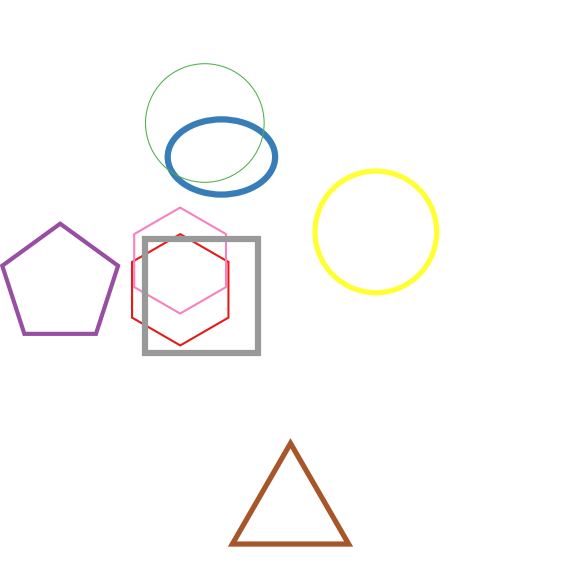[{"shape": "hexagon", "thickness": 1, "radius": 0.48, "center": [0.312, 0.497]}, {"shape": "oval", "thickness": 3, "radius": 0.47, "center": [0.383, 0.727]}, {"shape": "circle", "thickness": 0.5, "radius": 0.51, "center": [0.355, 0.786]}, {"shape": "pentagon", "thickness": 2, "radius": 0.53, "center": [0.104, 0.506]}, {"shape": "circle", "thickness": 2.5, "radius": 0.53, "center": [0.651, 0.598]}, {"shape": "triangle", "thickness": 2.5, "radius": 0.58, "center": [0.503, 0.115]}, {"shape": "hexagon", "thickness": 1, "radius": 0.46, "center": [0.312, 0.548]}, {"shape": "square", "thickness": 3, "radius": 0.49, "center": [0.349, 0.487]}]